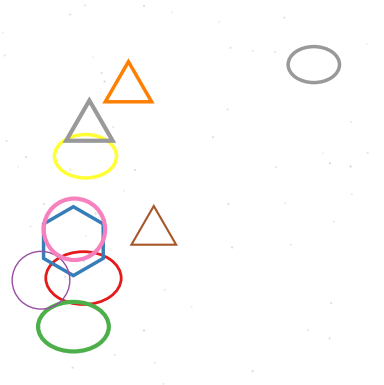[{"shape": "oval", "thickness": 2, "radius": 0.49, "center": [0.217, 0.278]}, {"shape": "hexagon", "thickness": 2.5, "radius": 0.45, "center": [0.191, 0.374]}, {"shape": "oval", "thickness": 3, "radius": 0.46, "center": [0.191, 0.152]}, {"shape": "circle", "thickness": 1, "radius": 0.37, "center": [0.106, 0.272]}, {"shape": "triangle", "thickness": 2.5, "radius": 0.35, "center": [0.334, 0.77]}, {"shape": "oval", "thickness": 2.5, "radius": 0.4, "center": [0.222, 0.594]}, {"shape": "triangle", "thickness": 1.5, "radius": 0.33, "center": [0.399, 0.398]}, {"shape": "circle", "thickness": 3, "radius": 0.4, "center": [0.193, 0.404]}, {"shape": "oval", "thickness": 2.5, "radius": 0.33, "center": [0.815, 0.832]}, {"shape": "triangle", "thickness": 3, "radius": 0.35, "center": [0.232, 0.669]}]